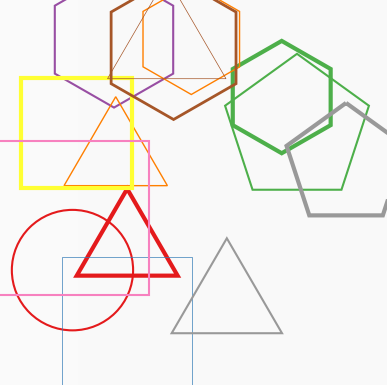[{"shape": "circle", "thickness": 1.5, "radius": 0.78, "center": [0.187, 0.298]}, {"shape": "triangle", "thickness": 3, "radius": 0.75, "center": [0.328, 0.359]}, {"shape": "square", "thickness": 0.5, "radius": 0.84, "center": [0.328, 0.163]}, {"shape": "hexagon", "thickness": 3, "radius": 0.73, "center": [0.727, 0.748]}, {"shape": "pentagon", "thickness": 1.5, "radius": 0.98, "center": [0.766, 0.665]}, {"shape": "hexagon", "thickness": 1.5, "radius": 0.88, "center": [0.294, 0.897]}, {"shape": "triangle", "thickness": 1, "radius": 0.77, "center": [0.299, 0.595]}, {"shape": "hexagon", "thickness": 1, "radius": 0.72, "center": [0.494, 0.898]}, {"shape": "square", "thickness": 3, "radius": 0.72, "center": [0.198, 0.655]}, {"shape": "triangle", "thickness": 0.5, "radius": 0.88, "center": [0.43, 0.884]}, {"shape": "hexagon", "thickness": 2, "radius": 0.93, "center": [0.448, 0.876]}, {"shape": "square", "thickness": 1.5, "radius": 1.0, "center": [0.184, 0.434]}, {"shape": "pentagon", "thickness": 3, "radius": 0.81, "center": [0.893, 0.571]}, {"shape": "triangle", "thickness": 1.5, "radius": 0.82, "center": [0.585, 0.217]}]